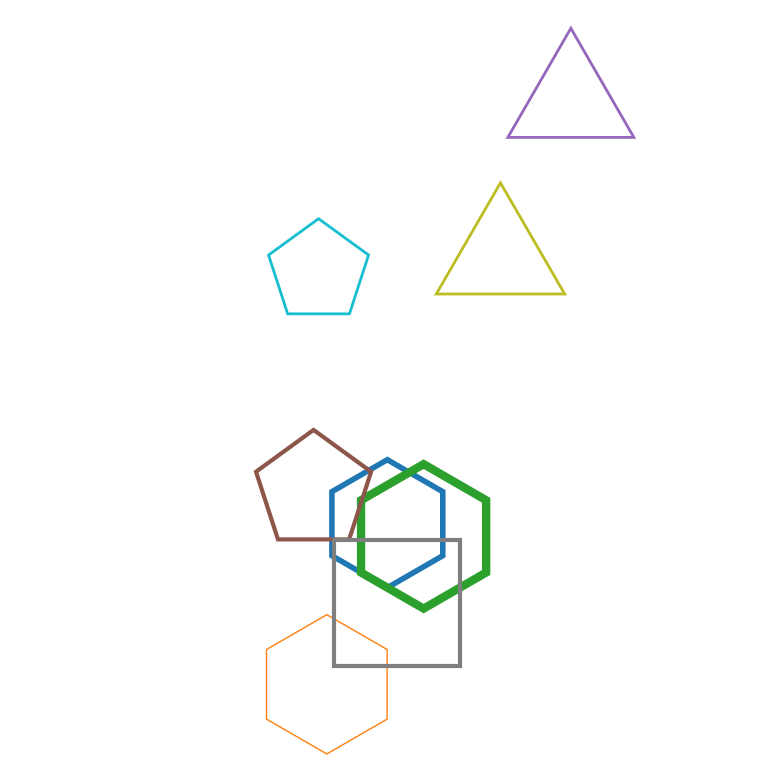[{"shape": "hexagon", "thickness": 2, "radius": 0.42, "center": [0.503, 0.32]}, {"shape": "hexagon", "thickness": 0.5, "radius": 0.45, "center": [0.424, 0.111]}, {"shape": "hexagon", "thickness": 3, "radius": 0.47, "center": [0.55, 0.303]}, {"shape": "triangle", "thickness": 1, "radius": 0.47, "center": [0.741, 0.869]}, {"shape": "pentagon", "thickness": 1.5, "radius": 0.39, "center": [0.407, 0.363]}, {"shape": "square", "thickness": 1.5, "radius": 0.41, "center": [0.516, 0.217]}, {"shape": "triangle", "thickness": 1, "radius": 0.48, "center": [0.65, 0.666]}, {"shape": "pentagon", "thickness": 1, "radius": 0.34, "center": [0.414, 0.648]}]